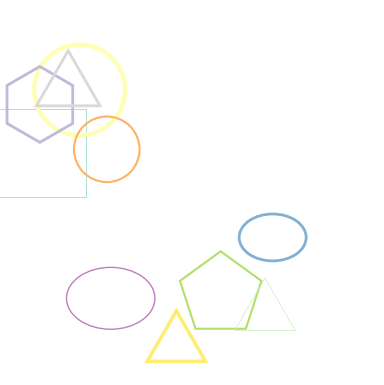[{"shape": "square", "thickness": 0.5, "radius": 0.57, "center": [0.11, 0.602]}, {"shape": "circle", "thickness": 3, "radius": 0.59, "center": [0.207, 0.766]}, {"shape": "hexagon", "thickness": 2, "radius": 0.49, "center": [0.104, 0.729]}, {"shape": "oval", "thickness": 2, "radius": 0.44, "center": [0.708, 0.383]}, {"shape": "circle", "thickness": 1.5, "radius": 0.43, "center": [0.277, 0.612]}, {"shape": "pentagon", "thickness": 1.5, "radius": 0.56, "center": [0.573, 0.236]}, {"shape": "triangle", "thickness": 2, "radius": 0.48, "center": [0.177, 0.773]}, {"shape": "oval", "thickness": 1, "radius": 0.57, "center": [0.288, 0.225]}, {"shape": "triangle", "thickness": 0.5, "radius": 0.45, "center": [0.688, 0.187]}, {"shape": "triangle", "thickness": 2.5, "radius": 0.44, "center": [0.458, 0.105]}]